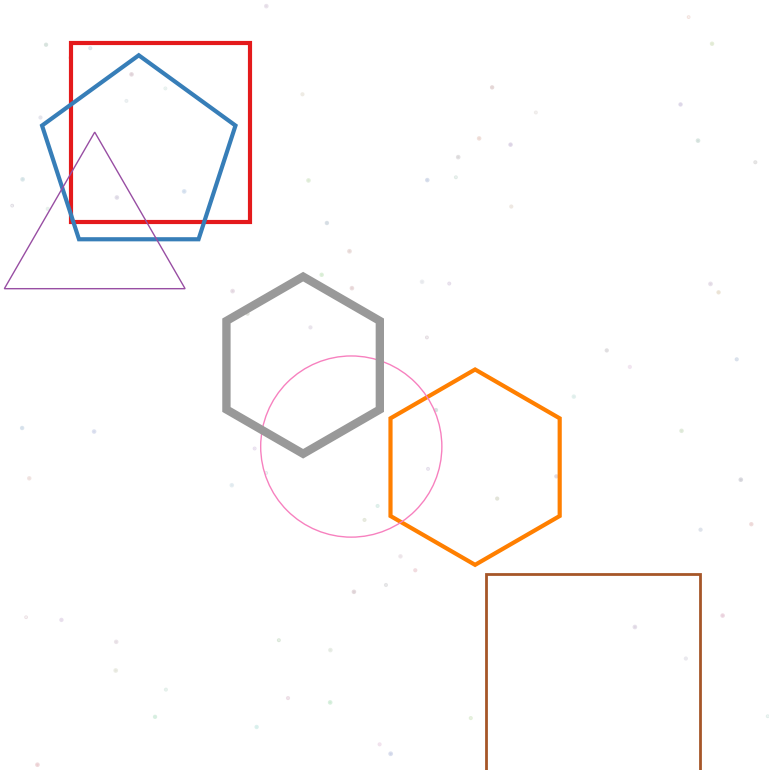[{"shape": "square", "thickness": 1.5, "radius": 0.58, "center": [0.209, 0.828]}, {"shape": "pentagon", "thickness": 1.5, "radius": 0.66, "center": [0.18, 0.796]}, {"shape": "triangle", "thickness": 0.5, "radius": 0.68, "center": [0.123, 0.693]}, {"shape": "hexagon", "thickness": 1.5, "radius": 0.63, "center": [0.617, 0.393]}, {"shape": "square", "thickness": 1, "radius": 0.7, "center": [0.77, 0.115]}, {"shape": "circle", "thickness": 0.5, "radius": 0.59, "center": [0.456, 0.42]}, {"shape": "hexagon", "thickness": 3, "radius": 0.58, "center": [0.394, 0.526]}]